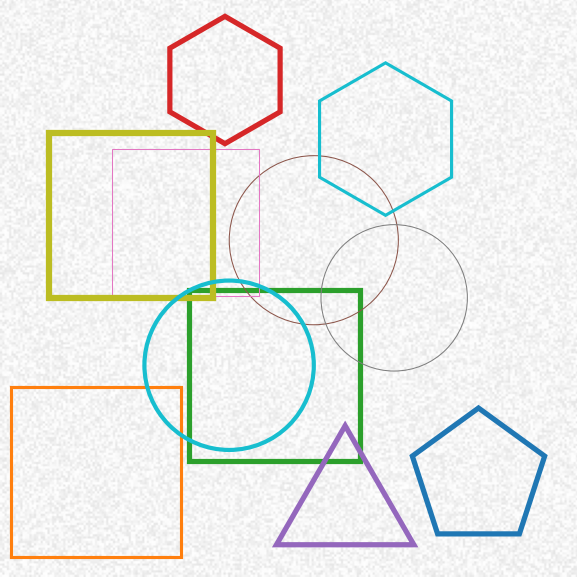[{"shape": "pentagon", "thickness": 2.5, "radius": 0.6, "center": [0.829, 0.172]}, {"shape": "square", "thickness": 1.5, "radius": 0.74, "center": [0.166, 0.182]}, {"shape": "square", "thickness": 2.5, "radius": 0.74, "center": [0.475, 0.349]}, {"shape": "hexagon", "thickness": 2.5, "radius": 0.55, "center": [0.39, 0.861]}, {"shape": "triangle", "thickness": 2.5, "radius": 0.69, "center": [0.598, 0.125]}, {"shape": "circle", "thickness": 0.5, "radius": 0.73, "center": [0.543, 0.583]}, {"shape": "square", "thickness": 0.5, "radius": 0.63, "center": [0.321, 0.614]}, {"shape": "circle", "thickness": 0.5, "radius": 0.63, "center": [0.683, 0.483]}, {"shape": "square", "thickness": 3, "radius": 0.71, "center": [0.227, 0.626]}, {"shape": "hexagon", "thickness": 1.5, "radius": 0.66, "center": [0.668, 0.758]}, {"shape": "circle", "thickness": 2, "radius": 0.73, "center": [0.397, 0.367]}]